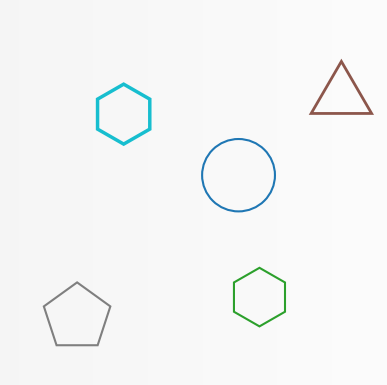[{"shape": "circle", "thickness": 1.5, "radius": 0.47, "center": [0.616, 0.545]}, {"shape": "hexagon", "thickness": 1.5, "radius": 0.38, "center": [0.67, 0.228]}, {"shape": "triangle", "thickness": 2, "radius": 0.45, "center": [0.881, 0.75]}, {"shape": "pentagon", "thickness": 1.5, "radius": 0.45, "center": [0.199, 0.176]}, {"shape": "hexagon", "thickness": 2.5, "radius": 0.39, "center": [0.319, 0.704]}]